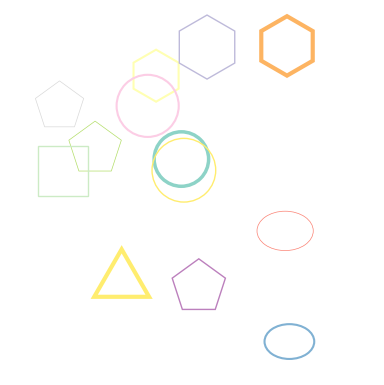[{"shape": "circle", "thickness": 2.5, "radius": 0.35, "center": [0.471, 0.587]}, {"shape": "hexagon", "thickness": 1.5, "radius": 0.34, "center": [0.405, 0.803]}, {"shape": "hexagon", "thickness": 1, "radius": 0.42, "center": [0.538, 0.878]}, {"shape": "oval", "thickness": 0.5, "radius": 0.37, "center": [0.741, 0.4]}, {"shape": "oval", "thickness": 1.5, "radius": 0.32, "center": [0.752, 0.113]}, {"shape": "hexagon", "thickness": 3, "radius": 0.39, "center": [0.745, 0.881]}, {"shape": "pentagon", "thickness": 0.5, "radius": 0.36, "center": [0.247, 0.614]}, {"shape": "circle", "thickness": 1.5, "radius": 0.4, "center": [0.384, 0.725]}, {"shape": "pentagon", "thickness": 0.5, "radius": 0.33, "center": [0.155, 0.724]}, {"shape": "pentagon", "thickness": 1, "radius": 0.36, "center": [0.516, 0.255]}, {"shape": "square", "thickness": 1, "radius": 0.33, "center": [0.163, 0.556]}, {"shape": "circle", "thickness": 1, "radius": 0.41, "center": [0.478, 0.558]}, {"shape": "triangle", "thickness": 3, "radius": 0.41, "center": [0.316, 0.27]}]